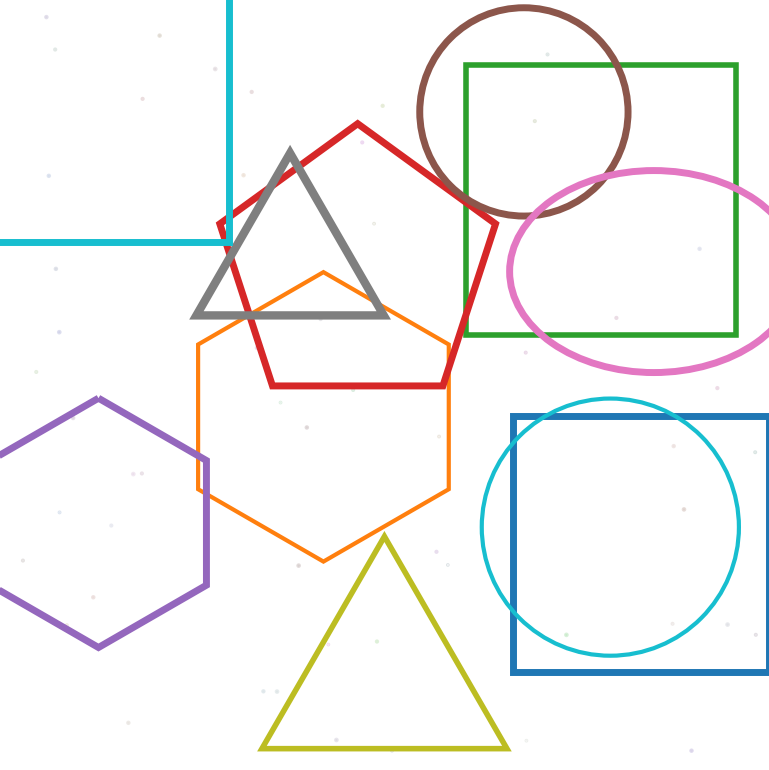[{"shape": "square", "thickness": 2.5, "radius": 0.83, "center": [0.833, 0.293]}, {"shape": "hexagon", "thickness": 1.5, "radius": 0.94, "center": [0.42, 0.459]}, {"shape": "square", "thickness": 2, "radius": 0.88, "center": [0.781, 0.741]}, {"shape": "pentagon", "thickness": 2.5, "radius": 0.94, "center": [0.465, 0.651]}, {"shape": "hexagon", "thickness": 2.5, "radius": 0.81, "center": [0.128, 0.321]}, {"shape": "circle", "thickness": 2.5, "radius": 0.68, "center": [0.68, 0.855]}, {"shape": "oval", "thickness": 2.5, "radius": 0.94, "center": [0.849, 0.647]}, {"shape": "triangle", "thickness": 3, "radius": 0.7, "center": [0.377, 0.661]}, {"shape": "triangle", "thickness": 2, "radius": 0.92, "center": [0.499, 0.12]}, {"shape": "circle", "thickness": 1.5, "radius": 0.83, "center": [0.793, 0.315]}, {"shape": "square", "thickness": 2.5, "radius": 0.87, "center": [0.124, 0.859]}]